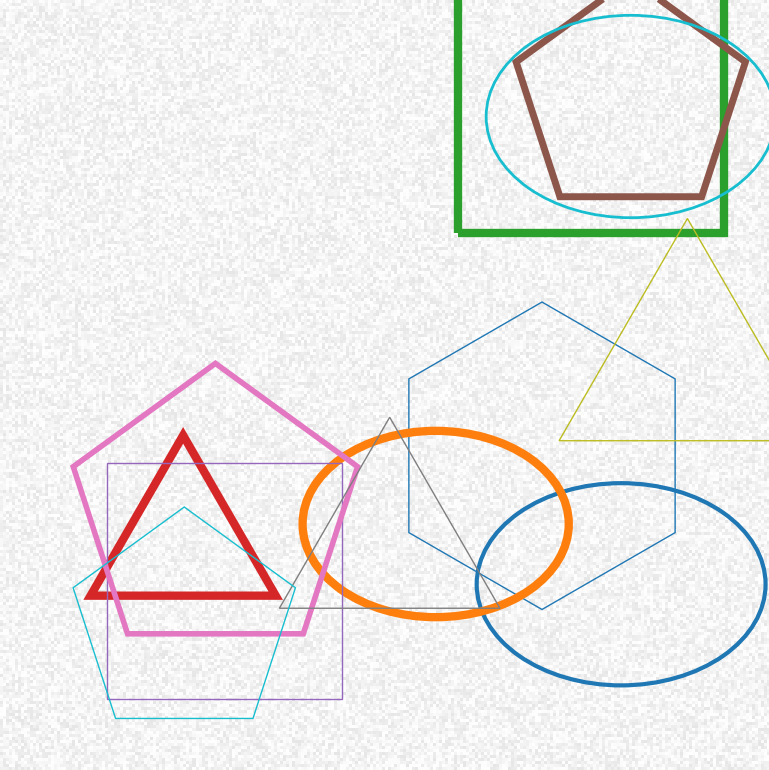[{"shape": "oval", "thickness": 1.5, "radius": 0.94, "center": [0.807, 0.241]}, {"shape": "hexagon", "thickness": 0.5, "radius": 1.0, "center": [0.704, 0.408]}, {"shape": "oval", "thickness": 3, "radius": 0.86, "center": [0.566, 0.319]}, {"shape": "square", "thickness": 3, "radius": 0.86, "center": [0.767, 0.87]}, {"shape": "triangle", "thickness": 3, "radius": 0.69, "center": [0.238, 0.296]}, {"shape": "square", "thickness": 0.5, "radius": 0.77, "center": [0.292, 0.246]}, {"shape": "pentagon", "thickness": 2.5, "radius": 0.78, "center": [0.819, 0.871]}, {"shape": "pentagon", "thickness": 2, "radius": 0.97, "center": [0.28, 0.334]}, {"shape": "triangle", "thickness": 0.5, "radius": 0.83, "center": [0.506, 0.293]}, {"shape": "triangle", "thickness": 0.5, "radius": 0.96, "center": [0.893, 0.524]}, {"shape": "pentagon", "thickness": 0.5, "radius": 0.76, "center": [0.239, 0.19]}, {"shape": "oval", "thickness": 1, "radius": 0.94, "center": [0.819, 0.849]}]